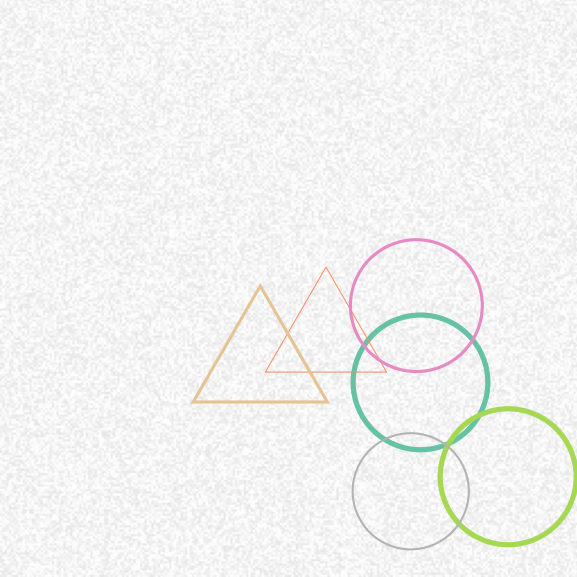[{"shape": "circle", "thickness": 2.5, "radius": 0.58, "center": [0.728, 0.337]}, {"shape": "triangle", "thickness": 0.5, "radius": 0.61, "center": [0.564, 0.415]}, {"shape": "circle", "thickness": 1.5, "radius": 0.57, "center": [0.721, 0.47]}, {"shape": "circle", "thickness": 2.5, "radius": 0.59, "center": [0.88, 0.174]}, {"shape": "triangle", "thickness": 1.5, "radius": 0.67, "center": [0.451, 0.37]}, {"shape": "circle", "thickness": 1, "radius": 0.5, "center": [0.711, 0.148]}]